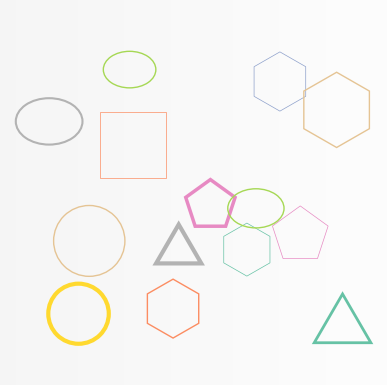[{"shape": "hexagon", "thickness": 0.5, "radius": 0.34, "center": [0.637, 0.352]}, {"shape": "triangle", "thickness": 2, "radius": 0.42, "center": [0.884, 0.152]}, {"shape": "square", "thickness": 0.5, "radius": 0.43, "center": [0.344, 0.624]}, {"shape": "hexagon", "thickness": 1, "radius": 0.38, "center": [0.447, 0.198]}, {"shape": "hexagon", "thickness": 0.5, "radius": 0.38, "center": [0.722, 0.788]}, {"shape": "pentagon", "thickness": 2.5, "radius": 0.33, "center": [0.543, 0.467]}, {"shape": "pentagon", "thickness": 0.5, "radius": 0.38, "center": [0.775, 0.39]}, {"shape": "oval", "thickness": 1, "radius": 0.36, "center": [0.66, 0.459]}, {"shape": "oval", "thickness": 1, "radius": 0.34, "center": [0.334, 0.819]}, {"shape": "circle", "thickness": 3, "radius": 0.39, "center": [0.203, 0.185]}, {"shape": "hexagon", "thickness": 1, "radius": 0.49, "center": [0.869, 0.715]}, {"shape": "circle", "thickness": 1, "radius": 0.46, "center": [0.23, 0.374]}, {"shape": "oval", "thickness": 1.5, "radius": 0.43, "center": [0.127, 0.685]}, {"shape": "triangle", "thickness": 3, "radius": 0.34, "center": [0.461, 0.349]}]